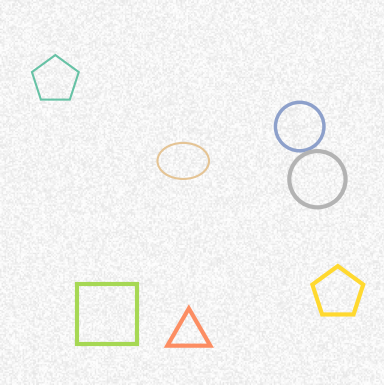[{"shape": "pentagon", "thickness": 1.5, "radius": 0.32, "center": [0.144, 0.793]}, {"shape": "triangle", "thickness": 3, "radius": 0.32, "center": [0.49, 0.134]}, {"shape": "circle", "thickness": 2.5, "radius": 0.32, "center": [0.778, 0.671]}, {"shape": "square", "thickness": 3, "radius": 0.39, "center": [0.277, 0.185]}, {"shape": "pentagon", "thickness": 3, "radius": 0.35, "center": [0.877, 0.239]}, {"shape": "oval", "thickness": 1.5, "radius": 0.33, "center": [0.476, 0.582]}, {"shape": "circle", "thickness": 3, "radius": 0.37, "center": [0.825, 0.535]}]